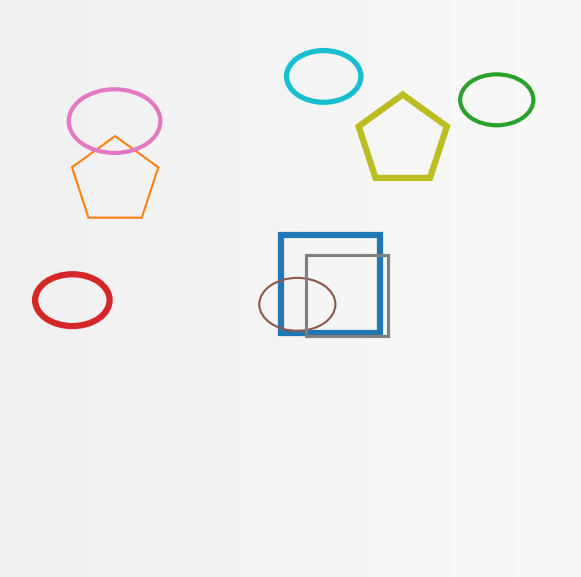[{"shape": "square", "thickness": 3, "radius": 0.43, "center": [0.568, 0.508]}, {"shape": "pentagon", "thickness": 1, "radius": 0.39, "center": [0.198, 0.685]}, {"shape": "oval", "thickness": 2, "radius": 0.31, "center": [0.855, 0.826]}, {"shape": "oval", "thickness": 3, "radius": 0.32, "center": [0.124, 0.479]}, {"shape": "oval", "thickness": 1, "radius": 0.33, "center": [0.512, 0.472]}, {"shape": "oval", "thickness": 2, "radius": 0.39, "center": [0.197, 0.789]}, {"shape": "square", "thickness": 1.5, "radius": 0.35, "center": [0.597, 0.487]}, {"shape": "pentagon", "thickness": 3, "radius": 0.4, "center": [0.693, 0.756]}, {"shape": "oval", "thickness": 2.5, "radius": 0.32, "center": [0.557, 0.867]}]